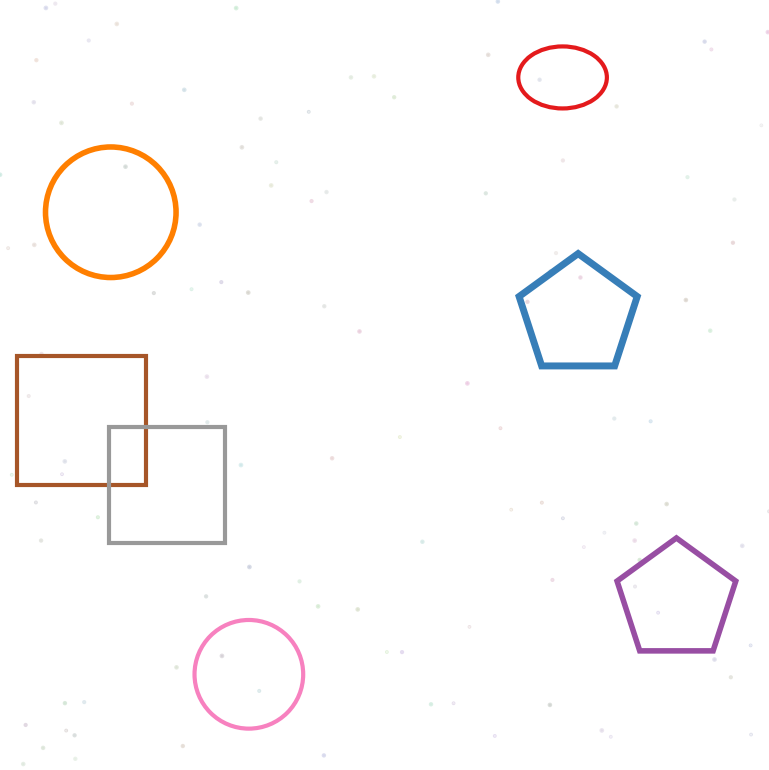[{"shape": "oval", "thickness": 1.5, "radius": 0.29, "center": [0.731, 0.899]}, {"shape": "pentagon", "thickness": 2.5, "radius": 0.4, "center": [0.751, 0.59]}, {"shape": "pentagon", "thickness": 2, "radius": 0.41, "center": [0.878, 0.22]}, {"shape": "circle", "thickness": 2, "radius": 0.42, "center": [0.144, 0.724]}, {"shape": "square", "thickness": 1.5, "radius": 0.42, "center": [0.106, 0.454]}, {"shape": "circle", "thickness": 1.5, "radius": 0.35, "center": [0.323, 0.124]}, {"shape": "square", "thickness": 1.5, "radius": 0.38, "center": [0.217, 0.37]}]